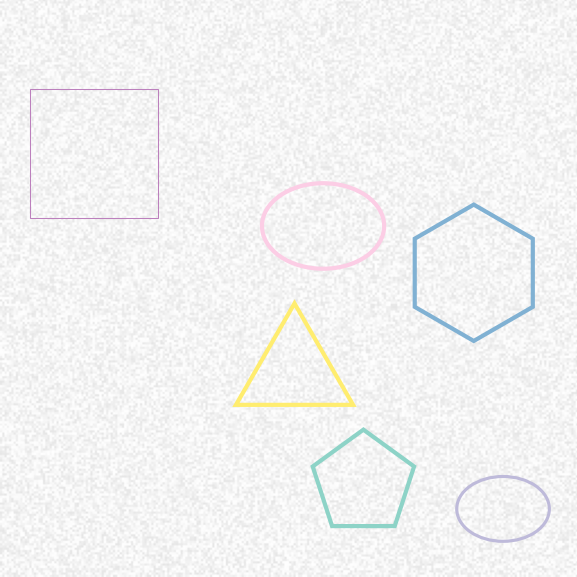[{"shape": "pentagon", "thickness": 2, "radius": 0.46, "center": [0.629, 0.163]}, {"shape": "oval", "thickness": 1.5, "radius": 0.4, "center": [0.871, 0.118]}, {"shape": "hexagon", "thickness": 2, "radius": 0.59, "center": [0.82, 0.527]}, {"shape": "oval", "thickness": 2, "radius": 0.53, "center": [0.559, 0.608]}, {"shape": "square", "thickness": 0.5, "radius": 0.55, "center": [0.163, 0.733]}, {"shape": "triangle", "thickness": 2, "radius": 0.59, "center": [0.51, 0.357]}]